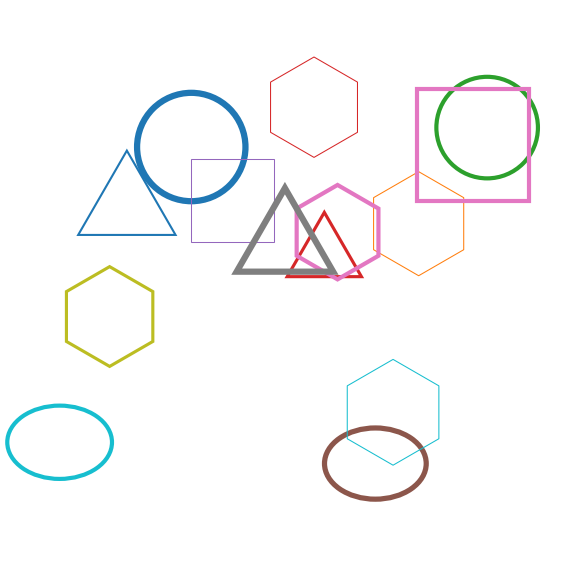[{"shape": "circle", "thickness": 3, "radius": 0.47, "center": [0.331, 0.745]}, {"shape": "triangle", "thickness": 1, "radius": 0.49, "center": [0.22, 0.641]}, {"shape": "hexagon", "thickness": 0.5, "radius": 0.45, "center": [0.725, 0.612]}, {"shape": "circle", "thickness": 2, "radius": 0.44, "center": [0.844, 0.778]}, {"shape": "triangle", "thickness": 1.5, "radius": 0.37, "center": [0.562, 0.557]}, {"shape": "hexagon", "thickness": 0.5, "radius": 0.43, "center": [0.544, 0.814]}, {"shape": "square", "thickness": 0.5, "radius": 0.36, "center": [0.403, 0.652]}, {"shape": "oval", "thickness": 2.5, "radius": 0.44, "center": [0.65, 0.196]}, {"shape": "hexagon", "thickness": 2, "radius": 0.41, "center": [0.585, 0.597]}, {"shape": "square", "thickness": 2, "radius": 0.49, "center": [0.819, 0.748]}, {"shape": "triangle", "thickness": 3, "radius": 0.48, "center": [0.493, 0.577]}, {"shape": "hexagon", "thickness": 1.5, "radius": 0.43, "center": [0.19, 0.451]}, {"shape": "hexagon", "thickness": 0.5, "radius": 0.46, "center": [0.681, 0.285]}, {"shape": "oval", "thickness": 2, "radius": 0.45, "center": [0.103, 0.233]}]